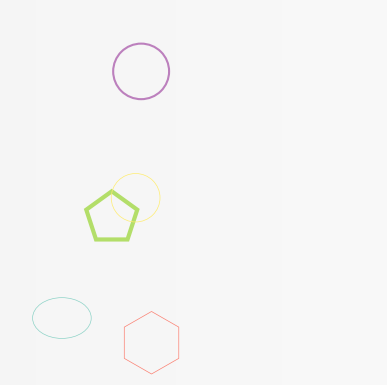[{"shape": "oval", "thickness": 0.5, "radius": 0.38, "center": [0.16, 0.174]}, {"shape": "hexagon", "thickness": 0.5, "radius": 0.41, "center": [0.391, 0.11]}, {"shape": "pentagon", "thickness": 3, "radius": 0.35, "center": [0.288, 0.434]}, {"shape": "circle", "thickness": 1.5, "radius": 0.36, "center": [0.364, 0.815]}, {"shape": "circle", "thickness": 0.5, "radius": 0.31, "center": [0.35, 0.486]}]